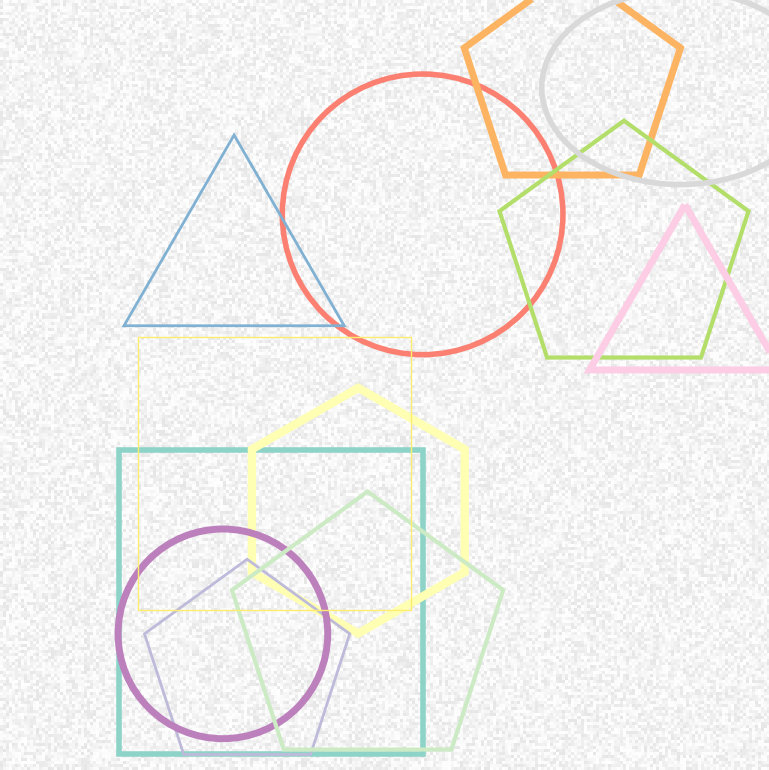[{"shape": "square", "thickness": 2, "radius": 0.99, "center": [0.352, 0.218]}, {"shape": "hexagon", "thickness": 3, "radius": 0.8, "center": [0.465, 0.337]}, {"shape": "pentagon", "thickness": 1, "radius": 0.7, "center": [0.321, 0.134]}, {"shape": "circle", "thickness": 2, "radius": 0.91, "center": [0.549, 0.722]}, {"shape": "triangle", "thickness": 1, "radius": 0.83, "center": [0.304, 0.659]}, {"shape": "pentagon", "thickness": 2.5, "radius": 0.74, "center": [0.743, 0.892]}, {"shape": "pentagon", "thickness": 1.5, "radius": 0.85, "center": [0.81, 0.673]}, {"shape": "triangle", "thickness": 2.5, "radius": 0.71, "center": [0.89, 0.591]}, {"shape": "oval", "thickness": 2, "radius": 0.9, "center": [0.883, 0.886]}, {"shape": "circle", "thickness": 2.5, "radius": 0.68, "center": [0.289, 0.177]}, {"shape": "pentagon", "thickness": 1.5, "radius": 0.93, "center": [0.477, 0.176]}, {"shape": "square", "thickness": 0.5, "radius": 0.89, "center": [0.356, 0.385]}]